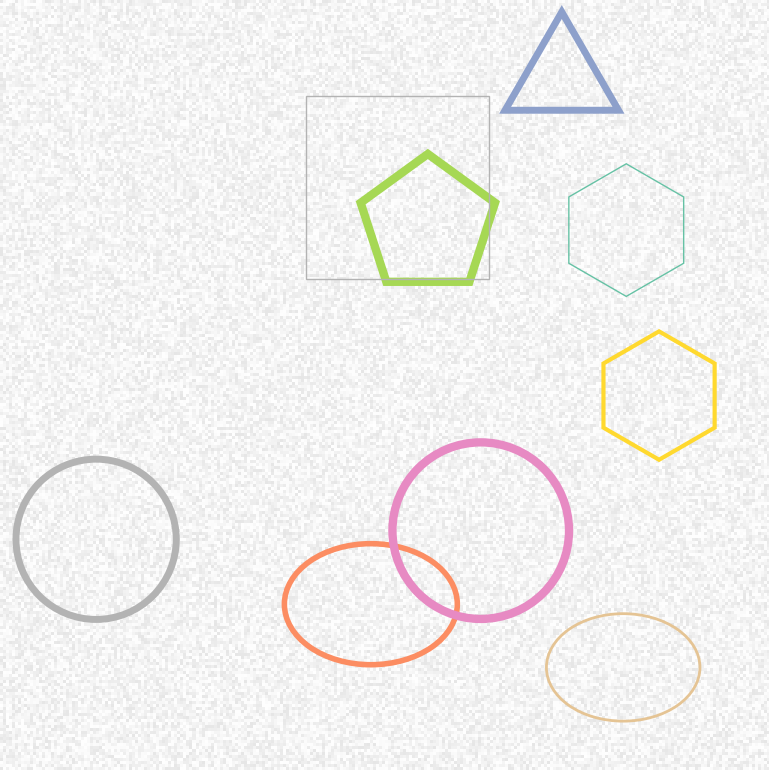[{"shape": "hexagon", "thickness": 0.5, "radius": 0.43, "center": [0.813, 0.701]}, {"shape": "oval", "thickness": 2, "radius": 0.56, "center": [0.482, 0.215]}, {"shape": "triangle", "thickness": 2.5, "radius": 0.43, "center": [0.73, 0.899]}, {"shape": "circle", "thickness": 3, "radius": 0.57, "center": [0.624, 0.311]}, {"shape": "pentagon", "thickness": 3, "radius": 0.46, "center": [0.556, 0.708]}, {"shape": "hexagon", "thickness": 1.5, "radius": 0.42, "center": [0.856, 0.486]}, {"shape": "oval", "thickness": 1, "radius": 0.5, "center": [0.809, 0.133]}, {"shape": "circle", "thickness": 2.5, "radius": 0.52, "center": [0.125, 0.3]}, {"shape": "square", "thickness": 0.5, "radius": 0.59, "center": [0.517, 0.756]}]